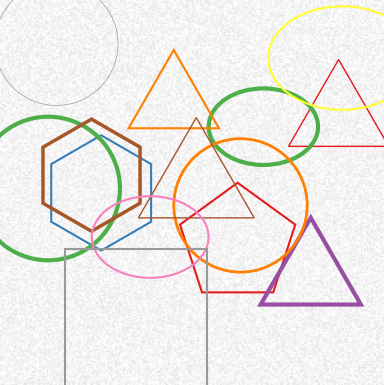[{"shape": "triangle", "thickness": 1, "radius": 0.75, "center": [0.88, 0.695]}, {"shape": "pentagon", "thickness": 1.5, "radius": 0.79, "center": [0.617, 0.368]}, {"shape": "hexagon", "thickness": 1.5, "radius": 0.75, "center": [0.263, 0.499]}, {"shape": "oval", "thickness": 3, "radius": 0.71, "center": [0.684, 0.671]}, {"shape": "circle", "thickness": 3, "radius": 0.93, "center": [0.125, 0.51]}, {"shape": "triangle", "thickness": 3, "radius": 0.75, "center": [0.807, 0.284]}, {"shape": "triangle", "thickness": 1.5, "radius": 0.68, "center": [0.451, 0.735]}, {"shape": "circle", "thickness": 2, "radius": 0.87, "center": [0.625, 0.466]}, {"shape": "oval", "thickness": 1.5, "radius": 0.96, "center": [0.889, 0.849]}, {"shape": "hexagon", "thickness": 2.5, "radius": 0.73, "center": [0.238, 0.545]}, {"shape": "triangle", "thickness": 1, "radius": 0.87, "center": [0.51, 0.521]}, {"shape": "oval", "thickness": 1.5, "radius": 0.76, "center": [0.39, 0.384]}, {"shape": "square", "thickness": 1.5, "radius": 0.92, "center": [0.353, 0.169]}, {"shape": "circle", "thickness": 0.5, "radius": 0.8, "center": [0.147, 0.886]}]